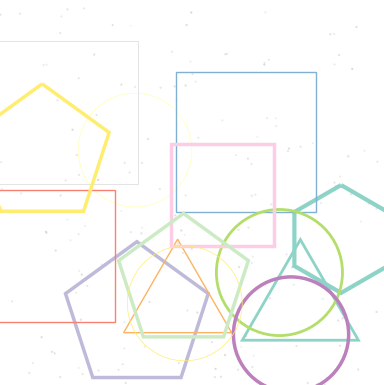[{"shape": "hexagon", "thickness": 3, "radius": 0.7, "center": [0.886, 0.379]}, {"shape": "triangle", "thickness": 2, "radius": 0.87, "center": [0.78, 0.203]}, {"shape": "circle", "thickness": 0.5, "radius": 0.74, "center": [0.351, 0.61]}, {"shape": "pentagon", "thickness": 2.5, "radius": 0.97, "center": [0.356, 0.177]}, {"shape": "square", "thickness": 1, "radius": 0.86, "center": [0.127, 0.334]}, {"shape": "square", "thickness": 1, "radius": 0.91, "center": [0.639, 0.632]}, {"shape": "triangle", "thickness": 1, "radius": 0.81, "center": [0.461, 0.217]}, {"shape": "circle", "thickness": 2, "radius": 0.82, "center": [0.726, 0.292]}, {"shape": "square", "thickness": 2.5, "radius": 0.67, "center": [0.577, 0.493]}, {"shape": "square", "thickness": 0.5, "radius": 0.93, "center": [0.174, 0.707]}, {"shape": "circle", "thickness": 2.5, "radius": 0.75, "center": [0.756, 0.131]}, {"shape": "pentagon", "thickness": 2.5, "radius": 0.89, "center": [0.477, 0.268]}, {"shape": "pentagon", "thickness": 2.5, "radius": 0.91, "center": [0.109, 0.599]}, {"shape": "circle", "thickness": 0.5, "radius": 0.75, "center": [0.48, 0.212]}]